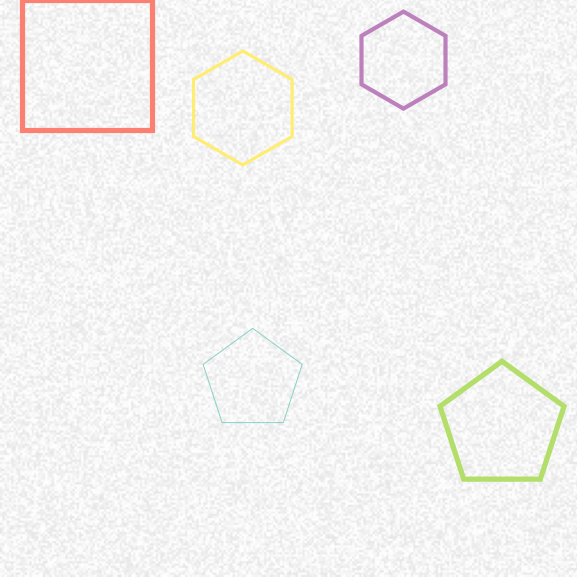[{"shape": "pentagon", "thickness": 0.5, "radius": 0.45, "center": [0.438, 0.34]}, {"shape": "square", "thickness": 2.5, "radius": 0.56, "center": [0.15, 0.886]}, {"shape": "pentagon", "thickness": 2.5, "radius": 0.56, "center": [0.869, 0.261]}, {"shape": "hexagon", "thickness": 2, "radius": 0.42, "center": [0.699, 0.895]}, {"shape": "hexagon", "thickness": 1.5, "radius": 0.49, "center": [0.421, 0.812]}]